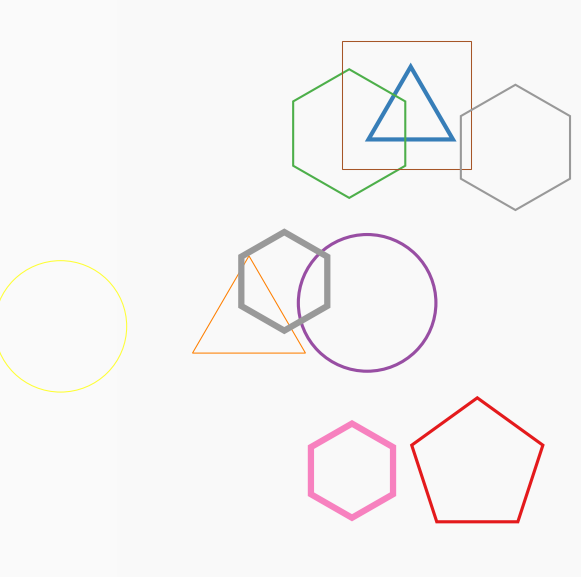[{"shape": "pentagon", "thickness": 1.5, "radius": 0.59, "center": [0.821, 0.192]}, {"shape": "triangle", "thickness": 2, "radius": 0.42, "center": [0.707, 0.8]}, {"shape": "hexagon", "thickness": 1, "radius": 0.56, "center": [0.601, 0.768]}, {"shape": "circle", "thickness": 1.5, "radius": 0.59, "center": [0.632, 0.475]}, {"shape": "triangle", "thickness": 0.5, "radius": 0.56, "center": [0.428, 0.444]}, {"shape": "circle", "thickness": 0.5, "radius": 0.57, "center": [0.104, 0.434]}, {"shape": "square", "thickness": 0.5, "radius": 0.55, "center": [0.699, 0.818]}, {"shape": "hexagon", "thickness": 3, "radius": 0.41, "center": [0.606, 0.184]}, {"shape": "hexagon", "thickness": 3, "radius": 0.43, "center": [0.489, 0.512]}, {"shape": "hexagon", "thickness": 1, "radius": 0.54, "center": [0.887, 0.744]}]